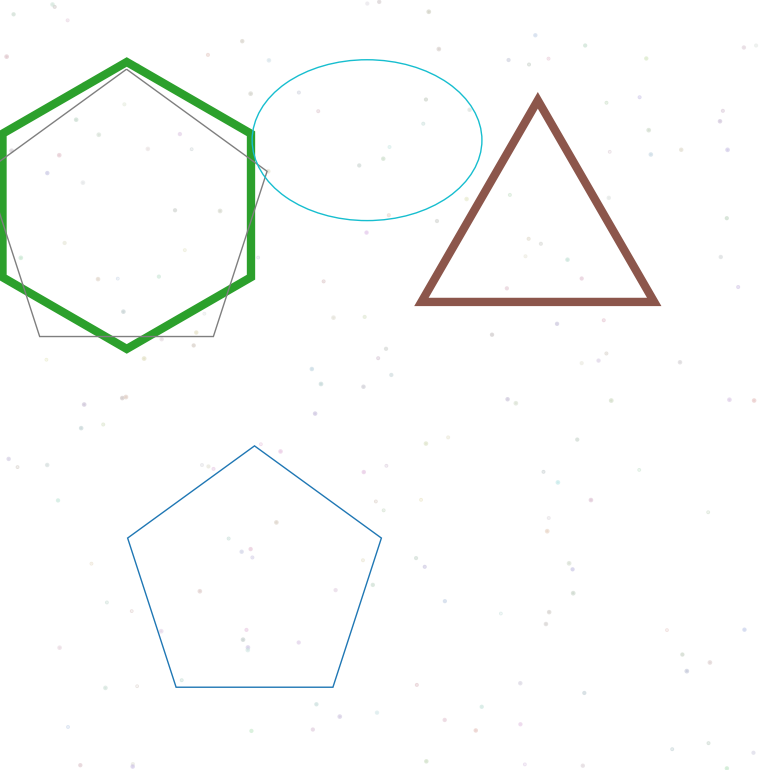[{"shape": "pentagon", "thickness": 0.5, "radius": 0.87, "center": [0.331, 0.248]}, {"shape": "hexagon", "thickness": 3, "radius": 0.93, "center": [0.165, 0.733]}, {"shape": "triangle", "thickness": 3, "radius": 0.87, "center": [0.698, 0.695]}, {"shape": "pentagon", "thickness": 0.5, "radius": 0.96, "center": [0.164, 0.718]}, {"shape": "oval", "thickness": 0.5, "radius": 0.75, "center": [0.477, 0.818]}]